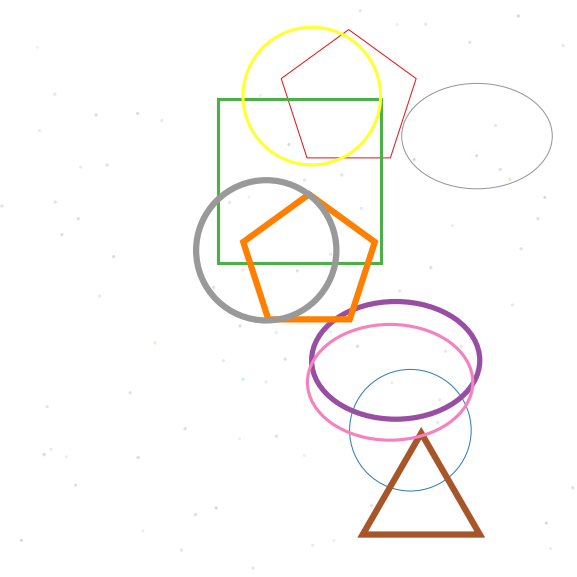[{"shape": "pentagon", "thickness": 0.5, "radius": 0.61, "center": [0.604, 0.825]}, {"shape": "circle", "thickness": 0.5, "radius": 0.53, "center": [0.711, 0.254]}, {"shape": "square", "thickness": 1.5, "radius": 0.71, "center": [0.519, 0.686]}, {"shape": "oval", "thickness": 2.5, "radius": 0.73, "center": [0.685, 0.375]}, {"shape": "pentagon", "thickness": 3, "radius": 0.6, "center": [0.535, 0.543]}, {"shape": "circle", "thickness": 1.5, "radius": 0.6, "center": [0.54, 0.833]}, {"shape": "triangle", "thickness": 3, "radius": 0.59, "center": [0.729, 0.132]}, {"shape": "oval", "thickness": 1.5, "radius": 0.72, "center": [0.676, 0.337]}, {"shape": "circle", "thickness": 3, "radius": 0.61, "center": [0.461, 0.566]}, {"shape": "oval", "thickness": 0.5, "radius": 0.65, "center": [0.826, 0.763]}]